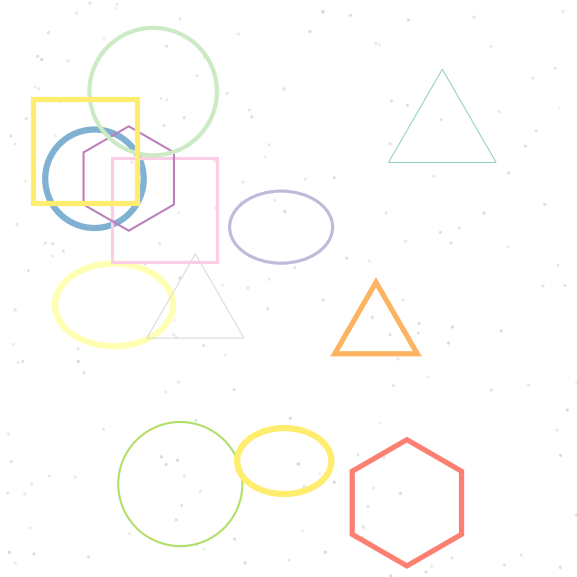[{"shape": "triangle", "thickness": 0.5, "radius": 0.54, "center": [0.766, 0.772]}, {"shape": "oval", "thickness": 3, "radius": 0.51, "center": [0.197, 0.471]}, {"shape": "oval", "thickness": 1.5, "radius": 0.45, "center": [0.487, 0.606]}, {"shape": "hexagon", "thickness": 2.5, "radius": 0.55, "center": [0.705, 0.128]}, {"shape": "circle", "thickness": 3, "radius": 0.43, "center": [0.164, 0.69]}, {"shape": "triangle", "thickness": 2.5, "radius": 0.41, "center": [0.651, 0.428]}, {"shape": "circle", "thickness": 1, "radius": 0.54, "center": [0.312, 0.161]}, {"shape": "square", "thickness": 1.5, "radius": 0.45, "center": [0.285, 0.635]}, {"shape": "triangle", "thickness": 0.5, "radius": 0.49, "center": [0.338, 0.462]}, {"shape": "hexagon", "thickness": 1, "radius": 0.45, "center": [0.223, 0.69]}, {"shape": "circle", "thickness": 2, "radius": 0.55, "center": [0.265, 0.841]}, {"shape": "oval", "thickness": 3, "radius": 0.41, "center": [0.492, 0.201]}, {"shape": "square", "thickness": 2.5, "radius": 0.45, "center": [0.147, 0.738]}]